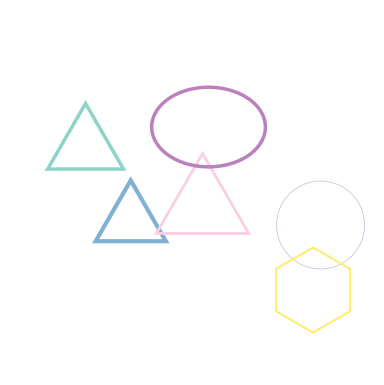[{"shape": "triangle", "thickness": 2.5, "radius": 0.57, "center": [0.222, 0.618]}, {"shape": "circle", "thickness": 0.5, "radius": 0.57, "center": [0.833, 0.416]}, {"shape": "triangle", "thickness": 3, "radius": 0.53, "center": [0.34, 0.426]}, {"shape": "triangle", "thickness": 2, "radius": 0.69, "center": [0.526, 0.463]}, {"shape": "oval", "thickness": 2.5, "radius": 0.74, "center": [0.542, 0.67]}, {"shape": "hexagon", "thickness": 1.5, "radius": 0.55, "center": [0.813, 0.247]}]